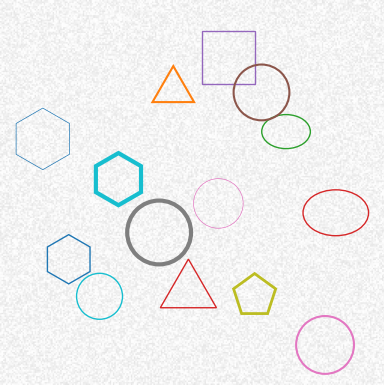[{"shape": "hexagon", "thickness": 1, "radius": 0.32, "center": [0.178, 0.327]}, {"shape": "hexagon", "thickness": 0.5, "radius": 0.4, "center": [0.111, 0.639]}, {"shape": "triangle", "thickness": 1.5, "radius": 0.31, "center": [0.45, 0.766]}, {"shape": "oval", "thickness": 1, "radius": 0.32, "center": [0.743, 0.658]}, {"shape": "triangle", "thickness": 1, "radius": 0.42, "center": [0.489, 0.243]}, {"shape": "oval", "thickness": 1, "radius": 0.43, "center": [0.872, 0.447]}, {"shape": "square", "thickness": 1, "radius": 0.34, "center": [0.594, 0.85]}, {"shape": "circle", "thickness": 1.5, "radius": 0.36, "center": [0.679, 0.76]}, {"shape": "circle", "thickness": 0.5, "radius": 0.32, "center": [0.567, 0.472]}, {"shape": "circle", "thickness": 1.5, "radius": 0.38, "center": [0.844, 0.104]}, {"shape": "circle", "thickness": 3, "radius": 0.41, "center": [0.413, 0.396]}, {"shape": "pentagon", "thickness": 2, "radius": 0.29, "center": [0.661, 0.232]}, {"shape": "circle", "thickness": 1, "radius": 0.3, "center": [0.259, 0.23]}, {"shape": "hexagon", "thickness": 3, "radius": 0.34, "center": [0.308, 0.535]}]